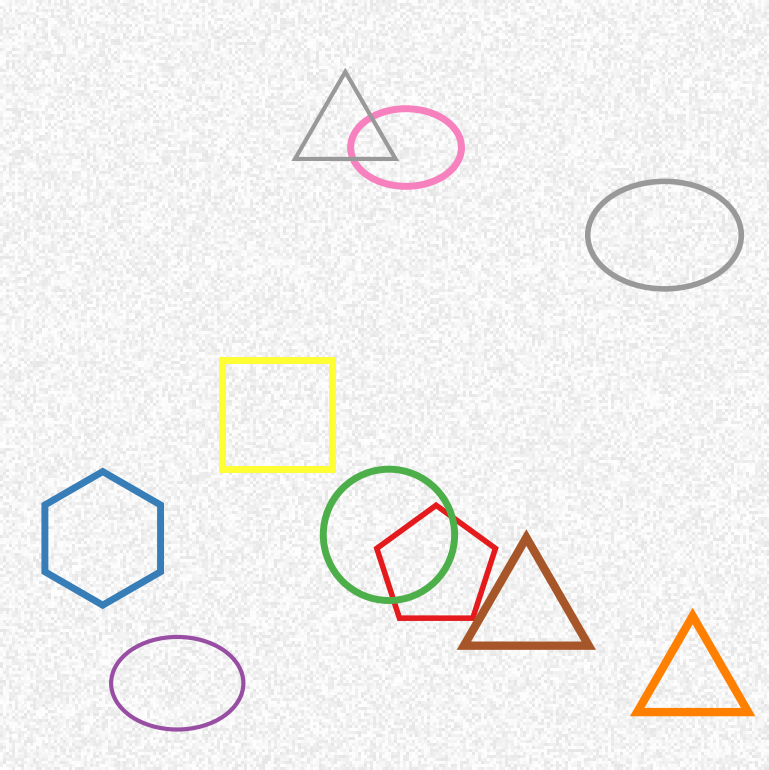[{"shape": "pentagon", "thickness": 2, "radius": 0.41, "center": [0.566, 0.263]}, {"shape": "hexagon", "thickness": 2.5, "radius": 0.43, "center": [0.133, 0.301]}, {"shape": "circle", "thickness": 2.5, "radius": 0.43, "center": [0.505, 0.305]}, {"shape": "oval", "thickness": 1.5, "radius": 0.43, "center": [0.23, 0.113]}, {"shape": "triangle", "thickness": 3, "radius": 0.42, "center": [0.9, 0.117]}, {"shape": "square", "thickness": 2.5, "radius": 0.36, "center": [0.36, 0.462]}, {"shape": "triangle", "thickness": 3, "radius": 0.47, "center": [0.684, 0.208]}, {"shape": "oval", "thickness": 2.5, "radius": 0.36, "center": [0.527, 0.808]}, {"shape": "oval", "thickness": 2, "radius": 0.5, "center": [0.863, 0.695]}, {"shape": "triangle", "thickness": 1.5, "radius": 0.38, "center": [0.448, 0.831]}]